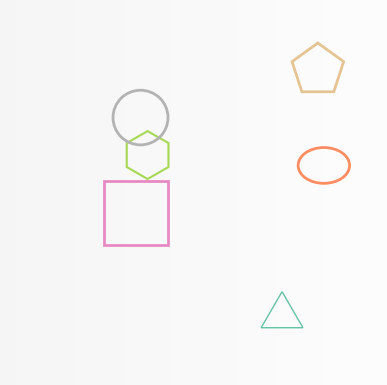[{"shape": "triangle", "thickness": 1, "radius": 0.31, "center": [0.728, 0.18]}, {"shape": "oval", "thickness": 2, "radius": 0.33, "center": [0.836, 0.57]}, {"shape": "square", "thickness": 2, "radius": 0.42, "center": [0.351, 0.446]}, {"shape": "hexagon", "thickness": 1.5, "radius": 0.31, "center": [0.381, 0.597]}, {"shape": "pentagon", "thickness": 2, "radius": 0.35, "center": [0.82, 0.818]}, {"shape": "circle", "thickness": 2, "radius": 0.35, "center": [0.363, 0.695]}]